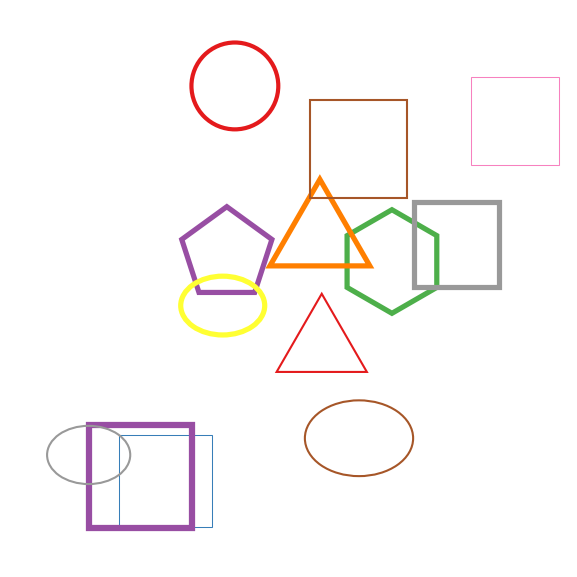[{"shape": "triangle", "thickness": 1, "radius": 0.45, "center": [0.557, 0.4]}, {"shape": "circle", "thickness": 2, "radius": 0.38, "center": [0.407, 0.85]}, {"shape": "square", "thickness": 0.5, "radius": 0.4, "center": [0.287, 0.167]}, {"shape": "hexagon", "thickness": 2.5, "radius": 0.45, "center": [0.679, 0.546]}, {"shape": "pentagon", "thickness": 2.5, "radius": 0.41, "center": [0.393, 0.559]}, {"shape": "square", "thickness": 3, "radius": 0.45, "center": [0.243, 0.174]}, {"shape": "triangle", "thickness": 2.5, "radius": 0.5, "center": [0.554, 0.589]}, {"shape": "oval", "thickness": 2.5, "radius": 0.36, "center": [0.386, 0.47]}, {"shape": "oval", "thickness": 1, "radius": 0.47, "center": [0.622, 0.24]}, {"shape": "square", "thickness": 1, "radius": 0.42, "center": [0.621, 0.741]}, {"shape": "square", "thickness": 0.5, "radius": 0.38, "center": [0.892, 0.79]}, {"shape": "oval", "thickness": 1, "radius": 0.36, "center": [0.154, 0.211]}, {"shape": "square", "thickness": 2.5, "radius": 0.37, "center": [0.79, 0.576]}]